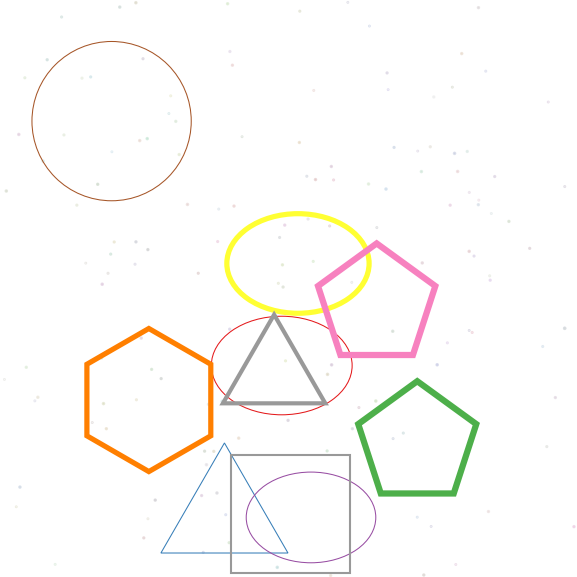[{"shape": "oval", "thickness": 0.5, "radius": 0.61, "center": [0.488, 0.366]}, {"shape": "triangle", "thickness": 0.5, "radius": 0.64, "center": [0.389, 0.105]}, {"shape": "pentagon", "thickness": 3, "radius": 0.54, "center": [0.723, 0.232]}, {"shape": "oval", "thickness": 0.5, "radius": 0.56, "center": [0.539, 0.103]}, {"shape": "hexagon", "thickness": 2.5, "radius": 0.62, "center": [0.258, 0.306]}, {"shape": "oval", "thickness": 2.5, "radius": 0.62, "center": [0.516, 0.543]}, {"shape": "circle", "thickness": 0.5, "radius": 0.69, "center": [0.193, 0.789]}, {"shape": "pentagon", "thickness": 3, "radius": 0.53, "center": [0.652, 0.471]}, {"shape": "square", "thickness": 1, "radius": 0.51, "center": [0.503, 0.109]}, {"shape": "triangle", "thickness": 2, "radius": 0.51, "center": [0.475, 0.352]}]